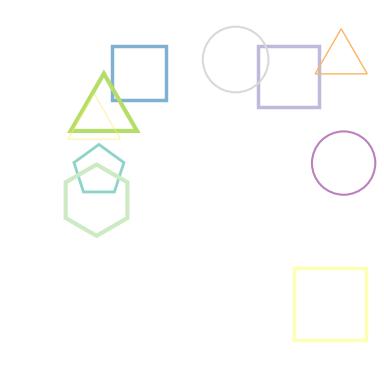[{"shape": "pentagon", "thickness": 2, "radius": 0.34, "center": [0.257, 0.557]}, {"shape": "square", "thickness": 2.5, "radius": 0.46, "center": [0.857, 0.21]}, {"shape": "square", "thickness": 2.5, "radius": 0.4, "center": [0.75, 0.801]}, {"shape": "square", "thickness": 2.5, "radius": 0.36, "center": [0.361, 0.81]}, {"shape": "triangle", "thickness": 1, "radius": 0.39, "center": [0.886, 0.847]}, {"shape": "triangle", "thickness": 3, "radius": 0.5, "center": [0.27, 0.71]}, {"shape": "circle", "thickness": 1.5, "radius": 0.43, "center": [0.612, 0.845]}, {"shape": "circle", "thickness": 1.5, "radius": 0.41, "center": [0.893, 0.576]}, {"shape": "hexagon", "thickness": 3, "radius": 0.46, "center": [0.251, 0.48]}, {"shape": "triangle", "thickness": 0.5, "radius": 0.39, "center": [0.245, 0.678]}]